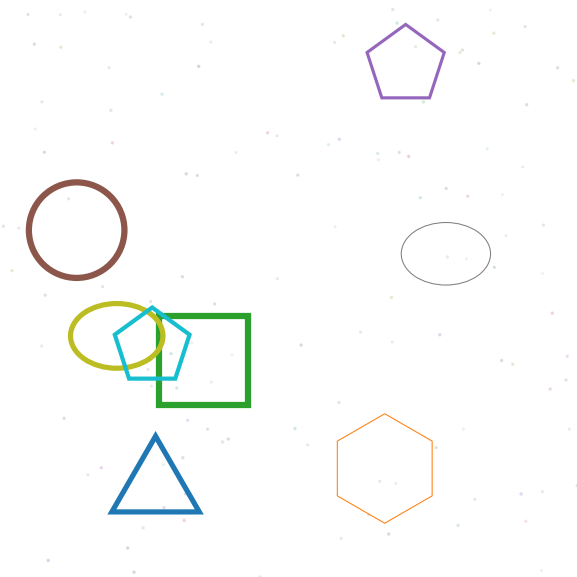[{"shape": "triangle", "thickness": 2.5, "radius": 0.44, "center": [0.269, 0.156]}, {"shape": "hexagon", "thickness": 0.5, "radius": 0.47, "center": [0.666, 0.188]}, {"shape": "square", "thickness": 3, "radius": 0.38, "center": [0.352, 0.375]}, {"shape": "pentagon", "thickness": 1.5, "radius": 0.35, "center": [0.702, 0.887]}, {"shape": "circle", "thickness": 3, "radius": 0.41, "center": [0.133, 0.601]}, {"shape": "oval", "thickness": 0.5, "radius": 0.39, "center": [0.772, 0.56]}, {"shape": "oval", "thickness": 2.5, "radius": 0.4, "center": [0.202, 0.418]}, {"shape": "pentagon", "thickness": 2, "radius": 0.34, "center": [0.263, 0.399]}]